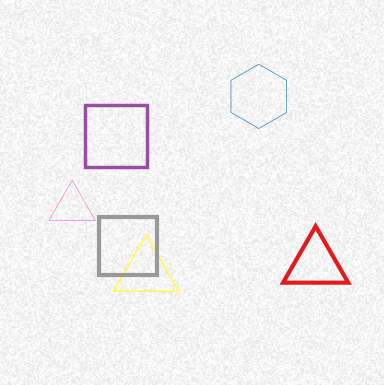[{"shape": "triangle", "thickness": 3, "radius": 0.49, "center": [0.82, 0.315]}, {"shape": "hexagon", "thickness": 0.5, "radius": 0.42, "center": [0.672, 0.75]}, {"shape": "square", "thickness": 2.5, "radius": 0.4, "center": [0.302, 0.647]}, {"shape": "triangle", "thickness": 1, "radius": 0.49, "center": [0.38, 0.292]}, {"shape": "triangle", "thickness": 0.5, "radius": 0.35, "center": [0.187, 0.462]}, {"shape": "square", "thickness": 3, "radius": 0.38, "center": [0.332, 0.361]}]